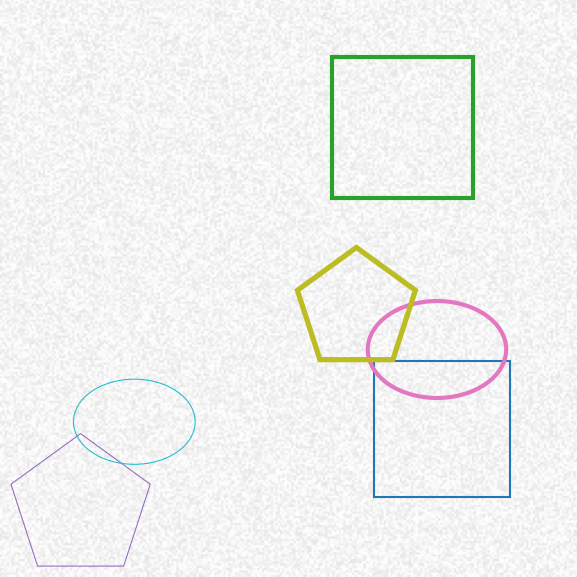[{"shape": "square", "thickness": 1, "radius": 0.59, "center": [0.765, 0.256]}, {"shape": "square", "thickness": 2, "radius": 0.61, "center": [0.698, 0.778]}, {"shape": "pentagon", "thickness": 0.5, "radius": 0.63, "center": [0.14, 0.121]}, {"shape": "oval", "thickness": 2, "radius": 0.6, "center": [0.757, 0.394]}, {"shape": "pentagon", "thickness": 2.5, "radius": 0.54, "center": [0.617, 0.463]}, {"shape": "oval", "thickness": 0.5, "radius": 0.53, "center": [0.233, 0.269]}]